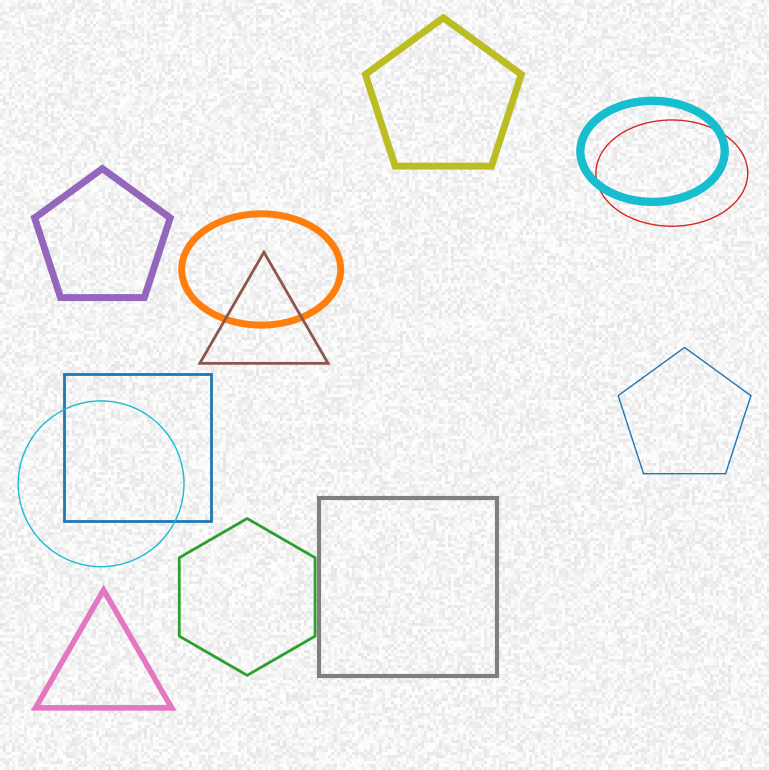[{"shape": "square", "thickness": 1, "radius": 0.48, "center": [0.179, 0.419]}, {"shape": "pentagon", "thickness": 0.5, "radius": 0.45, "center": [0.889, 0.458]}, {"shape": "oval", "thickness": 2.5, "radius": 0.52, "center": [0.339, 0.65]}, {"shape": "hexagon", "thickness": 1, "radius": 0.51, "center": [0.321, 0.225]}, {"shape": "oval", "thickness": 0.5, "radius": 0.49, "center": [0.873, 0.775]}, {"shape": "pentagon", "thickness": 2.5, "radius": 0.46, "center": [0.133, 0.688]}, {"shape": "triangle", "thickness": 1, "radius": 0.48, "center": [0.343, 0.576]}, {"shape": "triangle", "thickness": 2, "radius": 0.51, "center": [0.135, 0.132]}, {"shape": "square", "thickness": 1.5, "radius": 0.58, "center": [0.53, 0.237]}, {"shape": "pentagon", "thickness": 2.5, "radius": 0.53, "center": [0.576, 0.87]}, {"shape": "oval", "thickness": 3, "radius": 0.47, "center": [0.847, 0.803]}, {"shape": "circle", "thickness": 0.5, "radius": 0.54, "center": [0.131, 0.372]}]